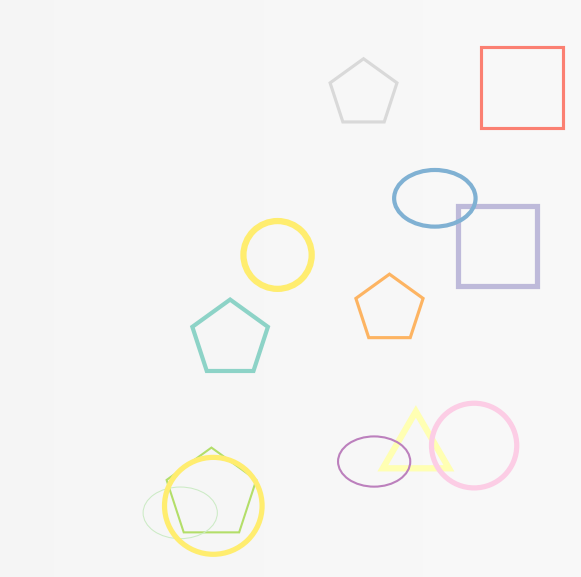[{"shape": "pentagon", "thickness": 2, "radius": 0.34, "center": [0.396, 0.412]}, {"shape": "triangle", "thickness": 3, "radius": 0.33, "center": [0.715, 0.221]}, {"shape": "square", "thickness": 2.5, "radius": 0.34, "center": [0.856, 0.574]}, {"shape": "square", "thickness": 1.5, "radius": 0.35, "center": [0.898, 0.848]}, {"shape": "oval", "thickness": 2, "radius": 0.35, "center": [0.748, 0.656]}, {"shape": "pentagon", "thickness": 1.5, "radius": 0.3, "center": [0.67, 0.464]}, {"shape": "pentagon", "thickness": 1, "radius": 0.41, "center": [0.364, 0.143]}, {"shape": "circle", "thickness": 2.5, "radius": 0.37, "center": [0.816, 0.228]}, {"shape": "pentagon", "thickness": 1.5, "radius": 0.3, "center": [0.625, 0.837]}, {"shape": "oval", "thickness": 1, "radius": 0.31, "center": [0.644, 0.2]}, {"shape": "oval", "thickness": 0.5, "radius": 0.32, "center": [0.31, 0.111]}, {"shape": "circle", "thickness": 3, "radius": 0.29, "center": [0.478, 0.558]}, {"shape": "circle", "thickness": 2.5, "radius": 0.42, "center": [0.367, 0.123]}]